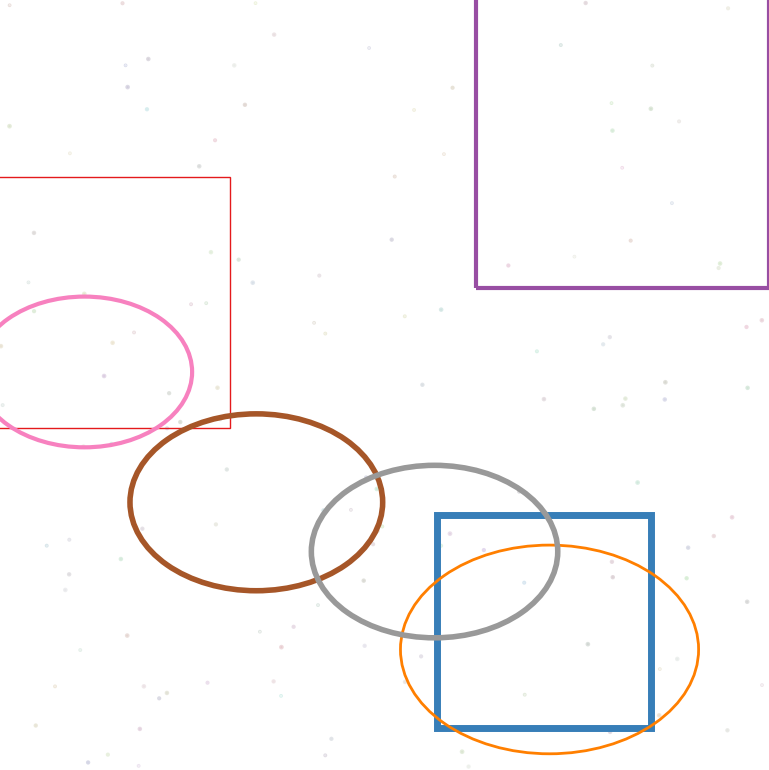[{"shape": "square", "thickness": 0.5, "radius": 0.81, "center": [0.136, 0.607]}, {"shape": "square", "thickness": 2.5, "radius": 0.69, "center": [0.707, 0.193]}, {"shape": "square", "thickness": 1.5, "radius": 0.95, "center": [0.809, 0.817]}, {"shape": "oval", "thickness": 1, "radius": 0.97, "center": [0.714, 0.157]}, {"shape": "oval", "thickness": 2, "radius": 0.82, "center": [0.333, 0.348]}, {"shape": "oval", "thickness": 1.5, "radius": 0.7, "center": [0.11, 0.517]}, {"shape": "oval", "thickness": 2, "radius": 0.8, "center": [0.564, 0.284]}]